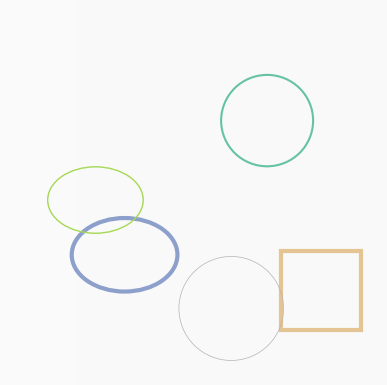[{"shape": "circle", "thickness": 1.5, "radius": 0.59, "center": [0.689, 0.687]}, {"shape": "oval", "thickness": 3, "radius": 0.68, "center": [0.321, 0.338]}, {"shape": "oval", "thickness": 1, "radius": 0.62, "center": [0.246, 0.48]}, {"shape": "square", "thickness": 3, "radius": 0.51, "center": [0.828, 0.245]}, {"shape": "circle", "thickness": 0.5, "radius": 0.68, "center": [0.597, 0.199]}]